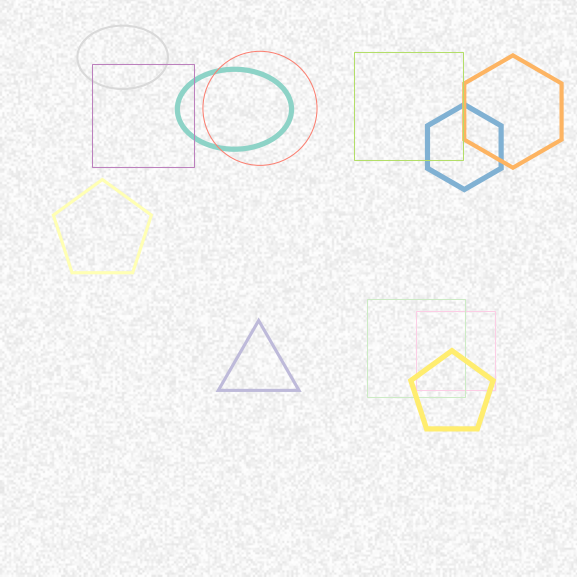[{"shape": "oval", "thickness": 2.5, "radius": 0.49, "center": [0.406, 0.81]}, {"shape": "pentagon", "thickness": 1.5, "radius": 0.45, "center": [0.177, 0.599]}, {"shape": "triangle", "thickness": 1.5, "radius": 0.4, "center": [0.448, 0.363]}, {"shape": "circle", "thickness": 0.5, "radius": 0.49, "center": [0.45, 0.812]}, {"shape": "hexagon", "thickness": 2.5, "radius": 0.37, "center": [0.804, 0.745]}, {"shape": "hexagon", "thickness": 2, "radius": 0.49, "center": [0.888, 0.806]}, {"shape": "square", "thickness": 0.5, "radius": 0.47, "center": [0.707, 0.816]}, {"shape": "square", "thickness": 0.5, "radius": 0.34, "center": [0.788, 0.391]}, {"shape": "oval", "thickness": 1, "radius": 0.39, "center": [0.212, 0.9]}, {"shape": "square", "thickness": 0.5, "radius": 0.44, "center": [0.248, 0.799]}, {"shape": "square", "thickness": 0.5, "radius": 0.42, "center": [0.72, 0.397]}, {"shape": "pentagon", "thickness": 2.5, "radius": 0.37, "center": [0.783, 0.317]}]